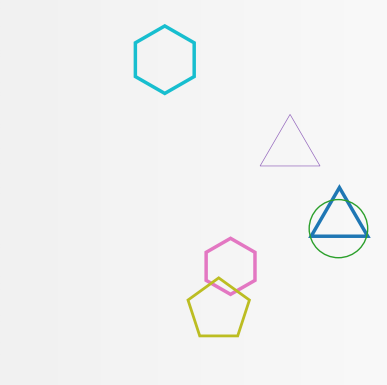[{"shape": "triangle", "thickness": 2.5, "radius": 0.42, "center": [0.876, 0.429]}, {"shape": "circle", "thickness": 1, "radius": 0.38, "center": [0.873, 0.406]}, {"shape": "triangle", "thickness": 0.5, "radius": 0.45, "center": [0.749, 0.614]}, {"shape": "hexagon", "thickness": 2.5, "radius": 0.36, "center": [0.595, 0.308]}, {"shape": "pentagon", "thickness": 2, "radius": 0.42, "center": [0.564, 0.195]}, {"shape": "hexagon", "thickness": 2.5, "radius": 0.44, "center": [0.425, 0.845]}]